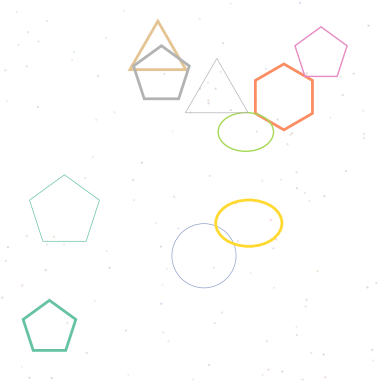[{"shape": "pentagon", "thickness": 0.5, "radius": 0.48, "center": [0.167, 0.451]}, {"shape": "pentagon", "thickness": 2, "radius": 0.36, "center": [0.129, 0.148]}, {"shape": "hexagon", "thickness": 2, "radius": 0.43, "center": [0.737, 0.748]}, {"shape": "circle", "thickness": 0.5, "radius": 0.42, "center": [0.53, 0.336]}, {"shape": "pentagon", "thickness": 1, "radius": 0.36, "center": [0.834, 0.859]}, {"shape": "oval", "thickness": 1, "radius": 0.36, "center": [0.639, 0.657]}, {"shape": "oval", "thickness": 2, "radius": 0.43, "center": [0.646, 0.42]}, {"shape": "triangle", "thickness": 2, "radius": 0.42, "center": [0.41, 0.861]}, {"shape": "triangle", "thickness": 0.5, "radius": 0.47, "center": [0.563, 0.754]}, {"shape": "pentagon", "thickness": 2, "radius": 0.38, "center": [0.419, 0.805]}]